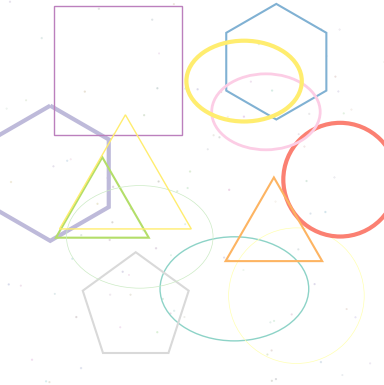[{"shape": "oval", "thickness": 1, "radius": 0.97, "center": [0.609, 0.25]}, {"shape": "circle", "thickness": 0.5, "radius": 0.88, "center": [0.77, 0.232]}, {"shape": "hexagon", "thickness": 3, "radius": 0.88, "center": [0.13, 0.55]}, {"shape": "circle", "thickness": 3, "radius": 0.74, "center": [0.884, 0.533]}, {"shape": "hexagon", "thickness": 1.5, "radius": 0.75, "center": [0.718, 0.84]}, {"shape": "triangle", "thickness": 1.5, "radius": 0.72, "center": [0.711, 0.394]}, {"shape": "triangle", "thickness": 1.5, "radius": 0.7, "center": [0.266, 0.452]}, {"shape": "oval", "thickness": 2, "radius": 0.7, "center": [0.691, 0.71]}, {"shape": "pentagon", "thickness": 1.5, "radius": 0.72, "center": [0.353, 0.2]}, {"shape": "square", "thickness": 1, "radius": 0.83, "center": [0.307, 0.817]}, {"shape": "oval", "thickness": 0.5, "radius": 0.95, "center": [0.363, 0.385]}, {"shape": "triangle", "thickness": 1, "radius": 0.99, "center": [0.326, 0.504]}, {"shape": "oval", "thickness": 3, "radius": 0.75, "center": [0.634, 0.789]}]